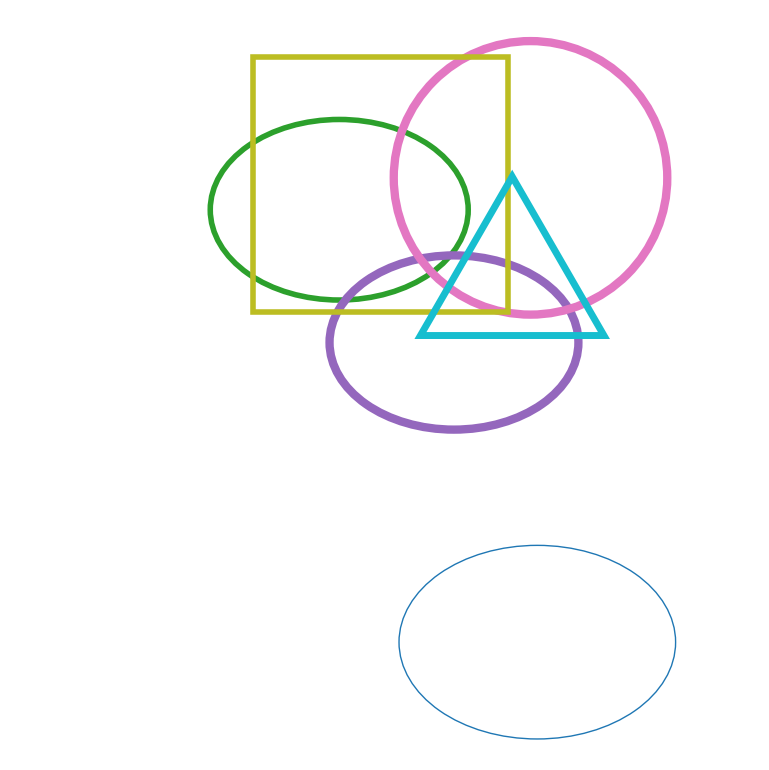[{"shape": "oval", "thickness": 0.5, "radius": 0.9, "center": [0.698, 0.166]}, {"shape": "oval", "thickness": 2, "radius": 0.84, "center": [0.441, 0.728]}, {"shape": "oval", "thickness": 3, "radius": 0.81, "center": [0.59, 0.555]}, {"shape": "circle", "thickness": 3, "radius": 0.89, "center": [0.689, 0.769]}, {"shape": "square", "thickness": 2, "radius": 0.83, "center": [0.494, 0.761]}, {"shape": "triangle", "thickness": 2.5, "radius": 0.69, "center": [0.665, 0.633]}]